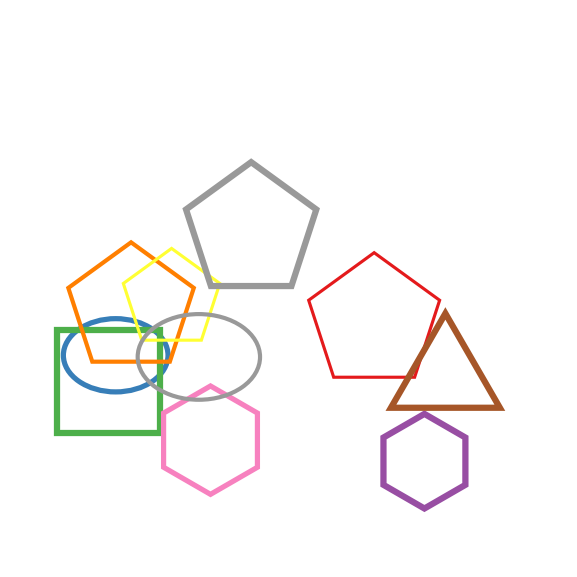[{"shape": "pentagon", "thickness": 1.5, "radius": 0.6, "center": [0.648, 0.442]}, {"shape": "oval", "thickness": 2.5, "radius": 0.45, "center": [0.2, 0.384]}, {"shape": "square", "thickness": 3, "radius": 0.45, "center": [0.187, 0.338]}, {"shape": "hexagon", "thickness": 3, "radius": 0.41, "center": [0.735, 0.201]}, {"shape": "pentagon", "thickness": 2, "radius": 0.57, "center": [0.227, 0.465]}, {"shape": "pentagon", "thickness": 1.5, "radius": 0.44, "center": [0.297, 0.481]}, {"shape": "triangle", "thickness": 3, "radius": 0.54, "center": [0.771, 0.348]}, {"shape": "hexagon", "thickness": 2.5, "radius": 0.47, "center": [0.365, 0.237]}, {"shape": "oval", "thickness": 2, "radius": 0.53, "center": [0.344, 0.381]}, {"shape": "pentagon", "thickness": 3, "radius": 0.59, "center": [0.435, 0.6]}]